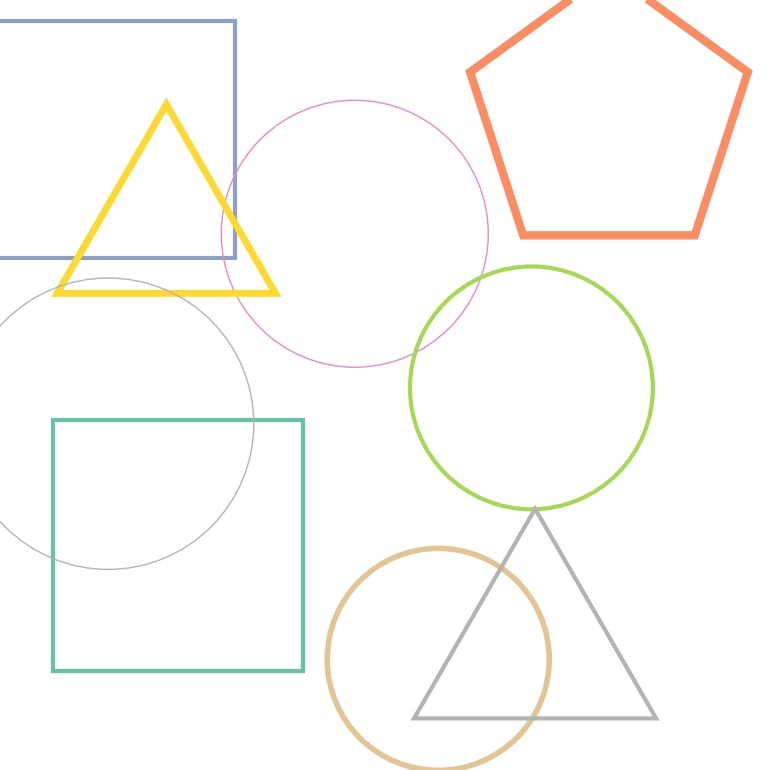[{"shape": "square", "thickness": 1.5, "radius": 0.81, "center": [0.231, 0.292]}, {"shape": "pentagon", "thickness": 3, "radius": 0.95, "center": [0.791, 0.848]}, {"shape": "square", "thickness": 1.5, "radius": 0.77, "center": [0.15, 0.819]}, {"shape": "circle", "thickness": 0.5, "radius": 0.87, "center": [0.461, 0.696]}, {"shape": "circle", "thickness": 1.5, "radius": 0.79, "center": [0.69, 0.496]}, {"shape": "triangle", "thickness": 2.5, "radius": 0.82, "center": [0.216, 0.701]}, {"shape": "circle", "thickness": 2, "radius": 0.72, "center": [0.569, 0.144]}, {"shape": "triangle", "thickness": 1.5, "radius": 0.91, "center": [0.695, 0.158]}, {"shape": "circle", "thickness": 0.5, "radius": 0.95, "center": [0.14, 0.45]}]